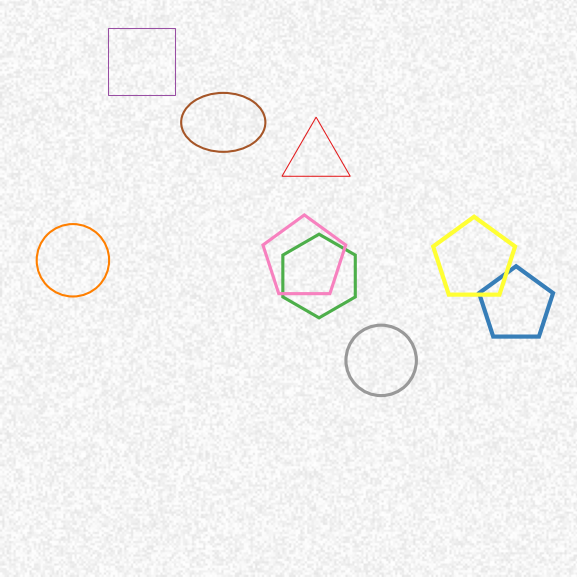[{"shape": "triangle", "thickness": 0.5, "radius": 0.34, "center": [0.547, 0.728]}, {"shape": "pentagon", "thickness": 2, "radius": 0.34, "center": [0.894, 0.471]}, {"shape": "hexagon", "thickness": 1.5, "radius": 0.36, "center": [0.552, 0.521]}, {"shape": "square", "thickness": 0.5, "radius": 0.29, "center": [0.245, 0.892]}, {"shape": "circle", "thickness": 1, "radius": 0.31, "center": [0.126, 0.548]}, {"shape": "pentagon", "thickness": 2, "radius": 0.37, "center": [0.821, 0.549]}, {"shape": "oval", "thickness": 1, "radius": 0.36, "center": [0.387, 0.787]}, {"shape": "pentagon", "thickness": 1.5, "radius": 0.38, "center": [0.527, 0.552]}, {"shape": "circle", "thickness": 1.5, "radius": 0.3, "center": [0.66, 0.375]}]